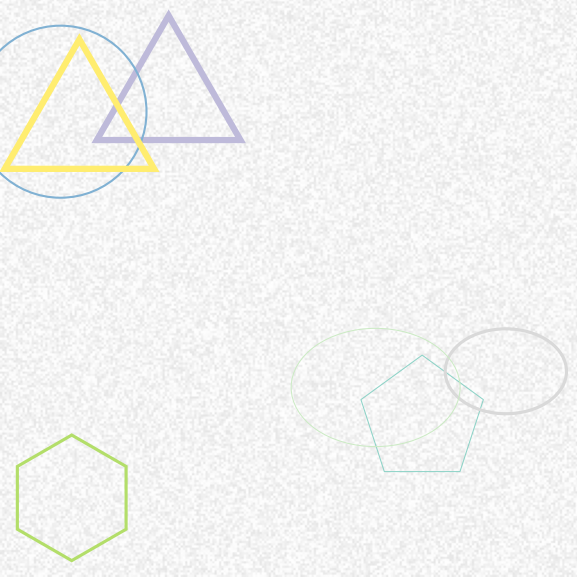[{"shape": "pentagon", "thickness": 0.5, "radius": 0.56, "center": [0.731, 0.273]}, {"shape": "triangle", "thickness": 3, "radius": 0.72, "center": [0.292, 0.828]}, {"shape": "circle", "thickness": 1, "radius": 0.74, "center": [0.105, 0.806]}, {"shape": "hexagon", "thickness": 1.5, "radius": 0.54, "center": [0.124, 0.137]}, {"shape": "oval", "thickness": 1.5, "radius": 0.53, "center": [0.876, 0.356]}, {"shape": "oval", "thickness": 0.5, "radius": 0.73, "center": [0.65, 0.328]}, {"shape": "triangle", "thickness": 3, "radius": 0.75, "center": [0.137, 0.781]}]